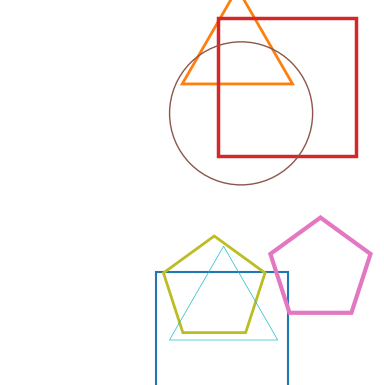[{"shape": "square", "thickness": 1.5, "radius": 0.86, "center": [0.576, 0.121]}, {"shape": "triangle", "thickness": 2, "radius": 0.83, "center": [0.617, 0.865]}, {"shape": "square", "thickness": 2.5, "radius": 0.9, "center": [0.745, 0.774]}, {"shape": "circle", "thickness": 1, "radius": 0.93, "center": [0.626, 0.706]}, {"shape": "pentagon", "thickness": 3, "radius": 0.68, "center": [0.832, 0.298]}, {"shape": "pentagon", "thickness": 2, "radius": 0.69, "center": [0.557, 0.248]}, {"shape": "triangle", "thickness": 0.5, "radius": 0.81, "center": [0.581, 0.198]}]